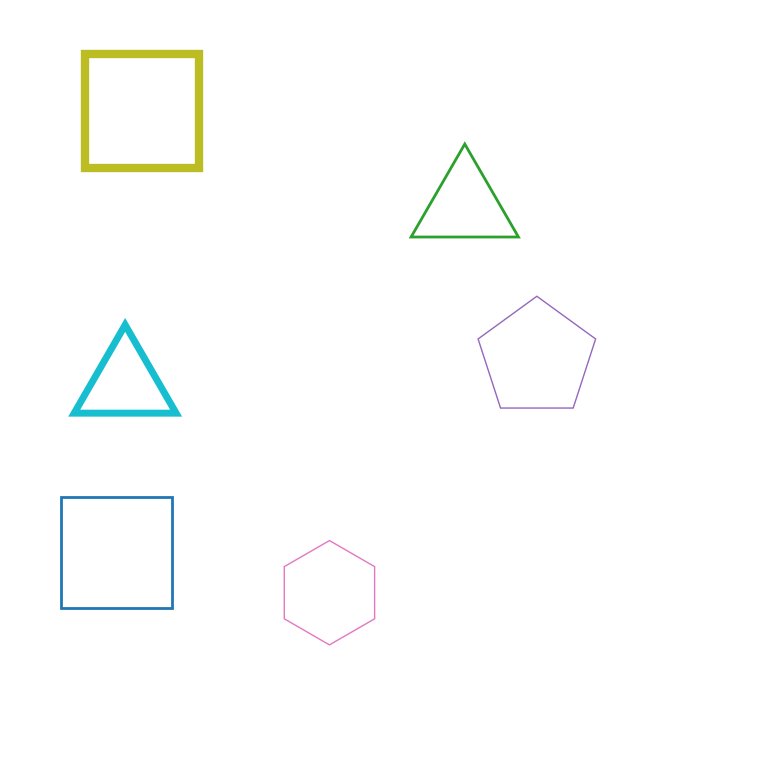[{"shape": "square", "thickness": 1, "radius": 0.36, "center": [0.151, 0.283]}, {"shape": "triangle", "thickness": 1, "radius": 0.4, "center": [0.604, 0.732]}, {"shape": "pentagon", "thickness": 0.5, "radius": 0.4, "center": [0.697, 0.535]}, {"shape": "hexagon", "thickness": 0.5, "radius": 0.34, "center": [0.428, 0.23]}, {"shape": "square", "thickness": 3, "radius": 0.37, "center": [0.185, 0.856]}, {"shape": "triangle", "thickness": 2.5, "radius": 0.38, "center": [0.163, 0.502]}]